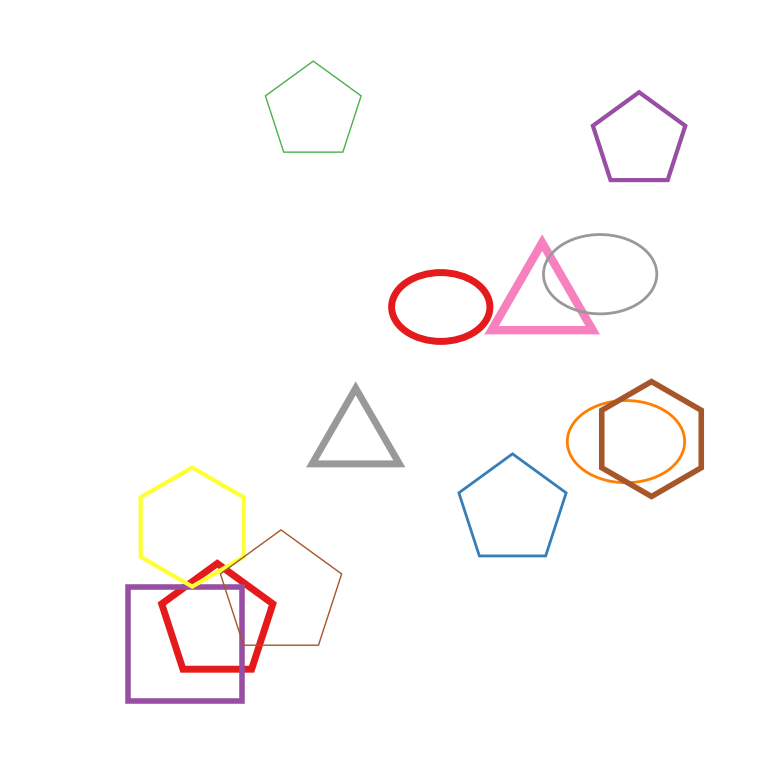[{"shape": "pentagon", "thickness": 2.5, "radius": 0.38, "center": [0.282, 0.192]}, {"shape": "oval", "thickness": 2.5, "radius": 0.32, "center": [0.572, 0.601]}, {"shape": "pentagon", "thickness": 1, "radius": 0.37, "center": [0.666, 0.337]}, {"shape": "pentagon", "thickness": 0.5, "radius": 0.33, "center": [0.407, 0.855]}, {"shape": "square", "thickness": 2, "radius": 0.37, "center": [0.24, 0.163]}, {"shape": "pentagon", "thickness": 1.5, "radius": 0.32, "center": [0.83, 0.817]}, {"shape": "oval", "thickness": 1, "radius": 0.38, "center": [0.813, 0.426]}, {"shape": "hexagon", "thickness": 1.5, "radius": 0.39, "center": [0.25, 0.315]}, {"shape": "hexagon", "thickness": 2, "radius": 0.37, "center": [0.846, 0.43]}, {"shape": "pentagon", "thickness": 0.5, "radius": 0.41, "center": [0.365, 0.229]}, {"shape": "triangle", "thickness": 3, "radius": 0.38, "center": [0.704, 0.609]}, {"shape": "oval", "thickness": 1, "radius": 0.37, "center": [0.779, 0.644]}, {"shape": "triangle", "thickness": 2.5, "radius": 0.33, "center": [0.462, 0.43]}]